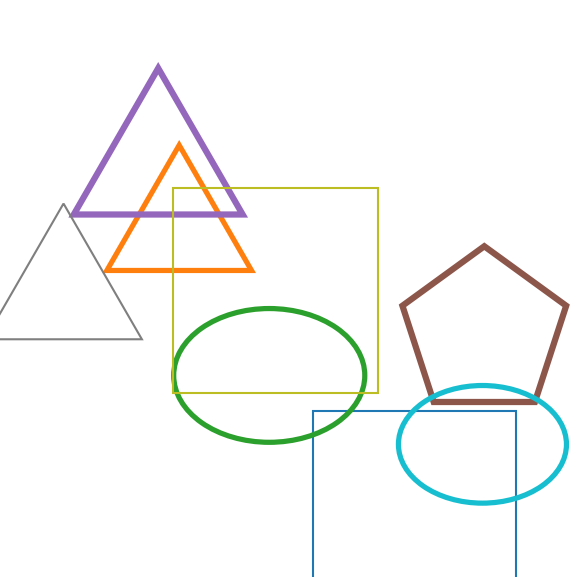[{"shape": "square", "thickness": 1, "radius": 0.88, "center": [0.718, 0.112]}, {"shape": "triangle", "thickness": 2.5, "radius": 0.72, "center": [0.31, 0.603]}, {"shape": "oval", "thickness": 2.5, "radius": 0.83, "center": [0.466, 0.349]}, {"shape": "triangle", "thickness": 3, "radius": 0.84, "center": [0.274, 0.712]}, {"shape": "pentagon", "thickness": 3, "radius": 0.75, "center": [0.839, 0.424]}, {"shape": "triangle", "thickness": 1, "radius": 0.78, "center": [0.11, 0.49]}, {"shape": "square", "thickness": 1, "radius": 0.89, "center": [0.477, 0.496]}, {"shape": "oval", "thickness": 2.5, "radius": 0.73, "center": [0.835, 0.23]}]